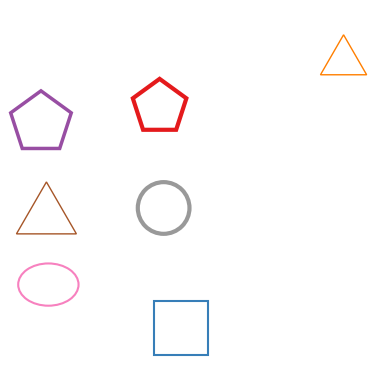[{"shape": "pentagon", "thickness": 3, "radius": 0.37, "center": [0.415, 0.722]}, {"shape": "square", "thickness": 1.5, "radius": 0.35, "center": [0.469, 0.149]}, {"shape": "pentagon", "thickness": 2.5, "radius": 0.41, "center": [0.106, 0.681]}, {"shape": "triangle", "thickness": 1, "radius": 0.35, "center": [0.892, 0.84]}, {"shape": "triangle", "thickness": 1, "radius": 0.45, "center": [0.121, 0.437]}, {"shape": "oval", "thickness": 1.5, "radius": 0.39, "center": [0.126, 0.261]}, {"shape": "circle", "thickness": 3, "radius": 0.34, "center": [0.425, 0.46]}]